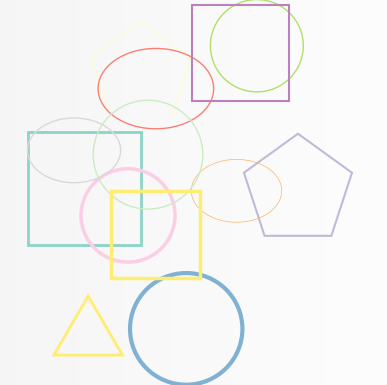[{"shape": "square", "thickness": 2, "radius": 0.73, "center": [0.218, 0.511]}, {"shape": "pentagon", "thickness": 0.5, "radius": 0.68, "center": [0.364, 0.809]}, {"shape": "pentagon", "thickness": 1.5, "radius": 0.73, "center": [0.769, 0.506]}, {"shape": "oval", "thickness": 1, "radius": 0.75, "center": [0.402, 0.77]}, {"shape": "circle", "thickness": 3, "radius": 0.73, "center": [0.481, 0.146]}, {"shape": "oval", "thickness": 0.5, "radius": 0.58, "center": [0.61, 0.504]}, {"shape": "circle", "thickness": 1, "radius": 0.6, "center": [0.663, 0.881]}, {"shape": "circle", "thickness": 2.5, "radius": 0.61, "center": [0.33, 0.441]}, {"shape": "oval", "thickness": 1, "radius": 0.6, "center": [0.191, 0.609]}, {"shape": "square", "thickness": 1.5, "radius": 0.62, "center": [0.621, 0.863]}, {"shape": "circle", "thickness": 1, "radius": 0.71, "center": [0.382, 0.598]}, {"shape": "triangle", "thickness": 2, "radius": 0.51, "center": [0.227, 0.129]}, {"shape": "square", "thickness": 2.5, "radius": 0.57, "center": [0.401, 0.391]}]